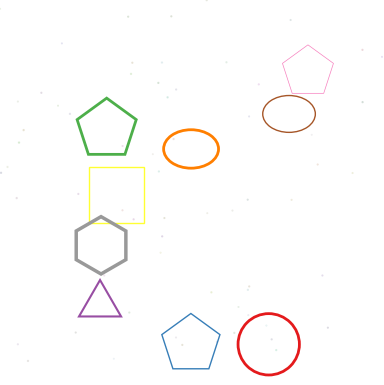[{"shape": "circle", "thickness": 2, "radius": 0.4, "center": [0.698, 0.106]}, {"shape": "pentagon", "thickness": 1, "radius": 0.4, "center": [0.496, 0.106]}, {"shape": "pentagon", "thickness": 2, "radius": 0.4, "center": [0.277, 0.664]}, {"shape": "triangle", "thickness": 1.5, "radius": 0.32, "center": [0.26, 0.21]}, {"shape": "oval", "thickness": 2, "radius": 0.36, "center": [0.496, 0.613]}, {"shape": "square", "thickness": 1, "radius": 0.36, "center": [0.302, 0.493]}, {"shape": "oval", "thickness": 1, "radius": 0.34, "center": [0.751, 0.704]}, {"shape": "pentagon", "thickness": 0.5, "radius": 0.35, "center": [0.8, 0.814]}, {"shape": "hexagon", "thickness": 2.5, "radius": 0.37, "center": [0.262, 0.363]}]